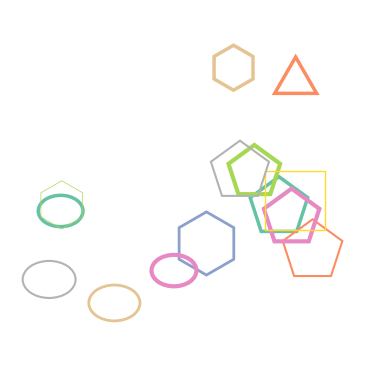[{"shape": "oval", "thickness": 2.5, "radius": 0.29, "center": [0.157, 0.452]}, {"shape": "pentagon", "thickness": 2.5, "radius": 0.39, "center": [0.725, 0.462]}, {"shape": "pentagon", "thickness": 1.5, "radius": 0.41, "center": [0.812, 0.349]}, {"shape": "triangle", "thickness": 2.5, "radius": 0.31, "center": [0.768, 0.789]}, {"shape": "hexagon", "thickness": 2, "radius": 0.41, "center": [0.536, 0.368]}, {"shape": "pentagon", "thickness": 3, "radius": 0.38, "center": [0.757, 0.434]}, {"shape": "oval", "thickness": 3, "radius": 0.29, "center": [0.452, 0.297]}, {"shape": "hexagon", "thickness": 0.5, "radius": 0.31, "center": [0.161, 0.468]}, {"shape": "pentagon", "thickness": 3, "radius": 0.35, "center": [0.661, 0.553]}, {"shape": "square", "thickness": 1, "radius": 0.39, "center": [0.766, 0.48]}, {"shape": "hexagon", "thickness": 2.5, "radius": 0.29, "center": [0.607, 0.824]}, {"shape": "oval", "thickness": 2, "radius": 0.33, "center": [0.297, 0.213]}, {"shape": "pentagon", "thickness": 1.5, "radius": 0.4, "center": [0.623, 0.555]}, {"shape": "oval", "thickness": 1.5, "radius": 0.34, "center": [0.128, 0.274]}]